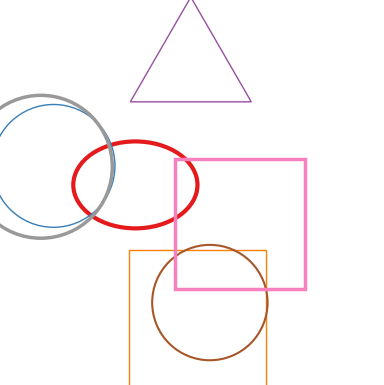[{"shape": "oval", "thickness": 3, "radius": 0.81, "center": [0.352, 0.52]}, {"shape": "circle", "thickness": 1, "radius": 0.8, "center": [0.139, 0.569]}, {"shape": "triangle", "thickness": 1, "radius": 0.91, "center": [0.496, 0.826]}, {"shape": "square", "thickness": 1, "radius": 0.89, "center": [0.513, 0.173]}, {"shape": "circle", "thickness": 1.5, "radius": 0.75, "center": [0.545, 0.214]}, {"shape": "square", "thickness": 2.5, "radius": 0.85, "center": [0.624, 0.419]}, {"shape": "circle", "thickness": 2.5, "radius": 0.93, "center": [0.106, 0.567]}]